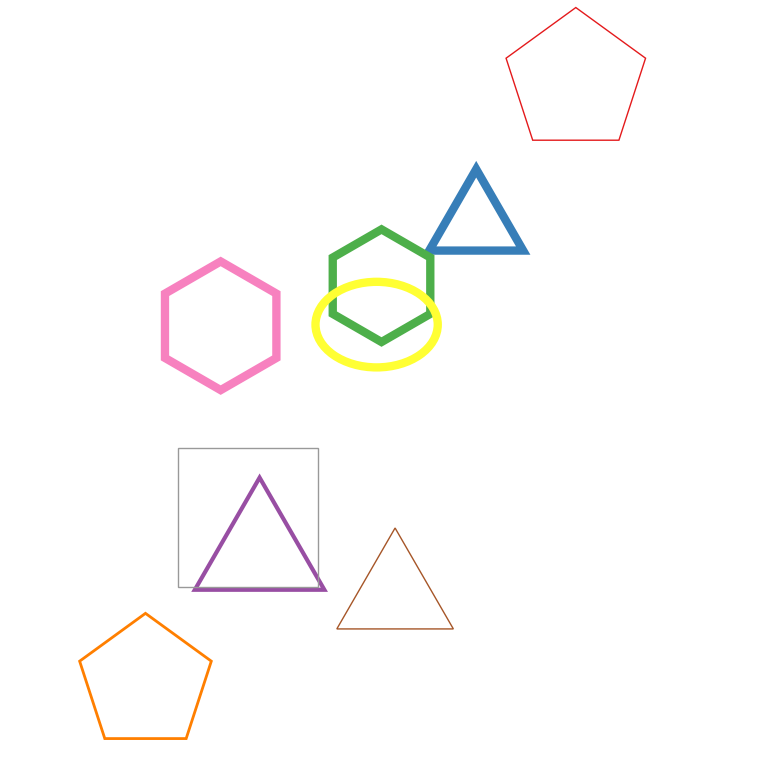[{"shape": "pentagon", "thickness": 0.5, "radius": 0.48, "center": [0.748, 0.895]}, {"shape": "triangle", "thickness": 3, "radius": 0.35, "center": [0.618, 0.71]}, {"shape": "hexagon", "thickness": 3, "radius": 0.37, "center": [0.495, 0.629]}, {"shape": "triangle", "thickness": 1.5, "radius": 0.49, "center": [0.337, 0.283]}, {"shape": "pentagon", "thickness": 1, "radius": 0.45, "center": [0.189, 0.114]}, {"shape": "oval", "thickness": 3, "radius": 0.4, "center": [0.489, 0.578]}, {"shape": "triangle", "thickness": 0.5, "radius": 0.44, "center": [0.513, 0.227]}, {"shape": "hexagon", "thickness": 3, "radius": 0.42, "center": [0.287, 0.577]}, {"shape": "square", "thickness": 0.5, "radius": 0.45, "center": [0.322, 0.328]}]